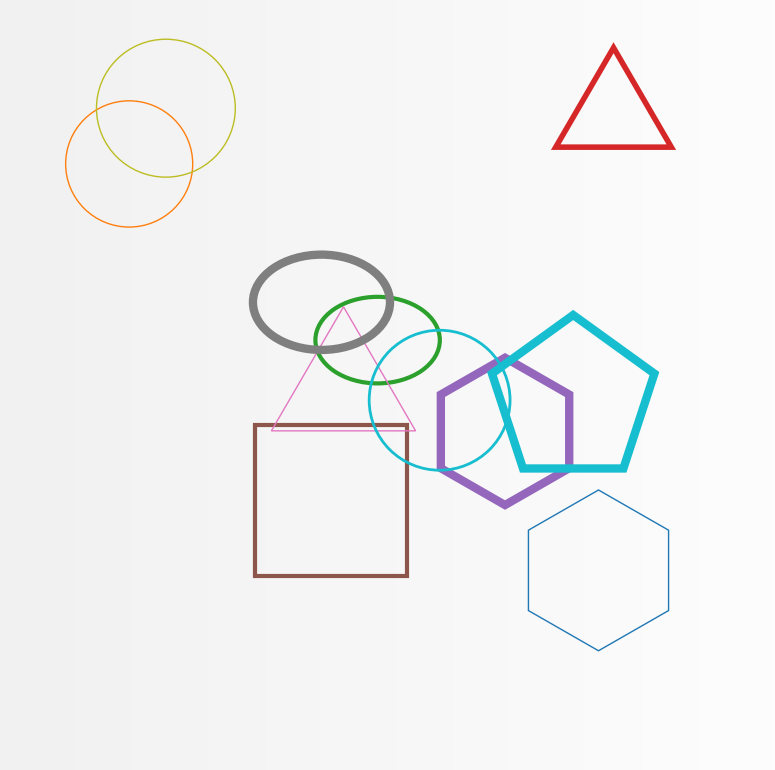[{"shape": "hexagon", "thickness": 0.5, "radius": 0.52, "center": [0.772, 0.259]}, {"shape": "circle", "thickness": 0.5, "radius": 0.41, "center": [0.167, 0.787]}, {"shape": "oval", "thickness": 1.5, "radius": 0.4, "center": [0.487, 0.558]}, {"shape": "triangle", "thickness": 2, "radius": 0.43, "center": [0.792, 0.852]}, {"shape": "hexagon", "thickness": 3, "radius": 0.48, "center": [0.652, 0.44]}, {"shape": "square", "thickness": 1.5, "radius": 0.49, "center": [0.427, 0.35]}, {"shape": "triangle", "thickness": 0.5, "radius": 0.54, "center": [0.443, 0.494]}, {"shape": "oval", "thickness": 3, "radius": 0.44, "center": [0.415, 0.607]}, {"shape": "circle", "thickness": 0.5, "radius": 0.45, "center": [0.214, 0.86]}, {"shape": "pentagon", "thickness": 3, "radius": 0.55, "center": [0.74, 0.481]}, {"shape": "circle", "thickness": 1, "radius": 0.45, "center": [0.567, 0.48]}]